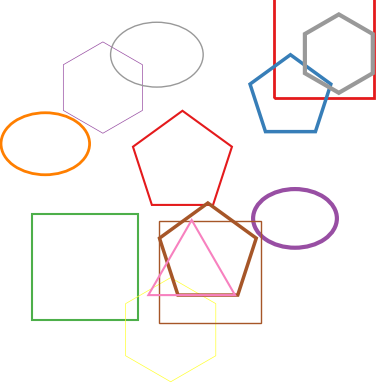[{"shape": "square", "thickness": 2, "radius": 0.65, "center": [0.841, 0.876]}, {"shape": "pentagon", "thickness": 1.5, "radius": 0.68, "center": [0.474, 0.577]}, {"shape": "pentagon", "thickness": 2.5, "radius": 0.55, "center": [0.754, 0.747]}, {"shape": "square", "thickness": 1.5, "radius": 0.69, "center": [0.221, 0.307]}, {"shape": "hexagon", "thickness": 0.5, "radius": 0.59, "center": [0.267, 0.773]}, {"shape": "oval", "thickness": 3, "radius": 0.54, "center": [0.766, 0.433]}, {"shape": "oval", "thickness": 2, "radius": 0.58, "center": [0.118, 0.627]}, {"shape": "hexagon", "thickness": 0.5, "radius": 0.68, "center": [0.443, 0.144]}, {"shape": "square", "thickness": 1, "radius": 0.66, "center": [0.546, 0.294]}, {"shape": "pentagon", "thickness": 2.5, "radius": 0.66, "center": [0.54, 0.341]}, {"shape": "triangle", "thickness": 1.5, "radius": 0.65, "center": [0.498, 0.298]}, {"shape": "oval", "thickness": 1, "radius": 0.6, "center": [0.407, 0.858]}, {"shape": "hexagon", "thickness": 3, "radius": 0.51, "center": [0.88, 0.861]}]